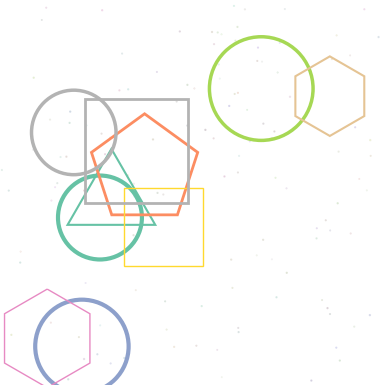[{"shape": "circle", "thickness": 3, "radius": 0.55, "center": [0.26, 0.435]}, {"shape": "triangle", "thickness": 1.5, "radius": 0.66, "center": [0.289, 0.482]}, {"shape": "pentagon", "thickness": 2, "radius": 0.73, "center": [0.376, 0.559]}, {"shape": "circle", "thickness": 3, "radius": 0.61, "center": [0.213, 0.1]}, {"shape": "hexagon", "thickness": 1, "radius": 0.64, "center": [0.123, 0.121]}, {"shape": "circle", "thickness": 2.5, "radius": 0.67, "center": [0.679, 0.77]}, {"shape": "square", "thickness": 1, "radius": 0.51, "center": [0.424, 0.41]}, {"shape": "hexagon", "thickness": 1.5, "radius": 0.52, "center": [0.857, 0.75]}, {"shape": "square", "thickness": 2, "radius": 0.67, "center": [0.355, 0.608]}, {"shape": "circle", "thickness": 2.5, "radius": 0.55, "center": [0.192, 0.656]}]